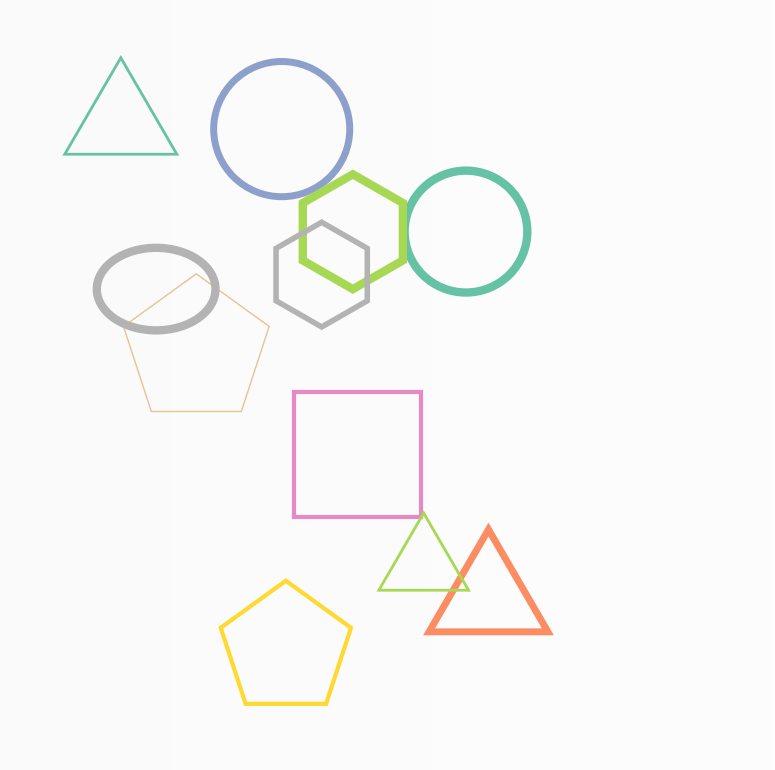[{"shape": "triangle", "thickness": 1, "radius": 0.42, "center": [0.156, 0.841]}, {"shape": "circle", "thickness": 3, "radius": 0.4, "center": [0.601, 0.699]}, {"shape": "triangle", "thickness": 2.5, "radius": 0.44, "center": [0.63, 0.224]}, {"shape": "circle", "thickness": 2.5, "radius": 0.44, "center": [0.364, 0.832]}, {"shape": "square", "thickness": 1.5, "radius": 0.41, "center": [0.461, 0.409]}, {"shape": "triangle", "thickness": 1, "radius": 0.33, "center": [0.547, 0.267]}, {"shape": "hexagon", "thickness": 3, "radius": 0.37, "center": [0.455, 0.699]}, {"shape": "pentagon", "thickness": 1.5, "radius": 0.44, "center": [0.369, 0.157]}, {"shape": "pentagon", "thickness": 0.5, "radius": 0.49, "center": [0.253, 0.546]}, {"shape": "oval", "thickness": 3, "radius": 0.38, "center": [0.201, 0.625]}, {"shape": "hexagon", "thickness": 2, "radius": 0.34, "center": [0.415, 0.643]}]